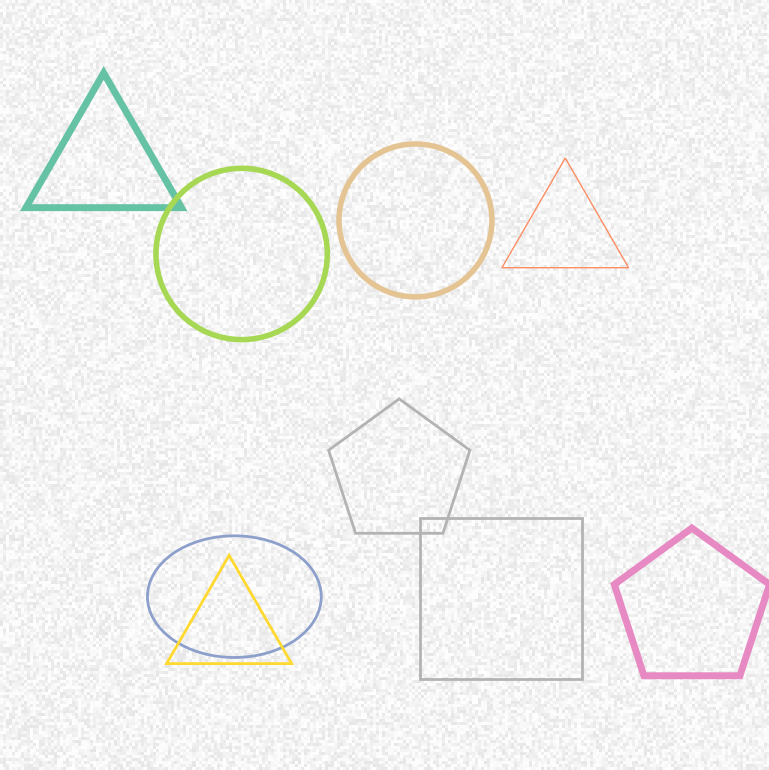[{"shape": "triangle", "thickness": 2.5, "radius": 0.58, "center": [0.135, 0.789]}, {"shape": "triangle", "thickness": 0.5, "radius": 0.47, "center": [0.734, 0.7]}, {"shape": "oval", "thickness": 1, "radius": 0.56, "center": [0.304, 0.225]}, {"shape": "pentagon", "thickness": 2.5, "radius": 0.53, "center": [0.899, 0.208]}, {"shape": "circle", "thickness": 2, "radius": 0.56, "center": [0.314, 0.67]}, {"shape": "triangle", "thickness": 1, "radius": 0.47, "center": [0.298, 0.185]}, {"shape": "circle", "thickness": 2, "radius": 0.5, "center": [0.54, 0.714]}, {"shape": "pentagon", "thickness": 1, "radius": 0.48, "center": [0.519, 0.385]}, {"shape": "square", "thickness": 1, "radius": 0.52, "center": [0.651, 0.223]}]